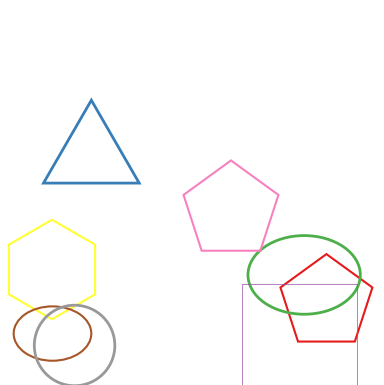[{"shape": "pentagon", "thickness": 1.5, "radius": 0.63, "center": [0.848, 0.214]}, {"shape": "triangle", "thickness": 2, "radius": 0.72, "center": [0.237, 0.596]}, {"shape": "oval", "thickness": 2, "radius": 0.73, "center": [0.79, 0.286]}, {"shape": "square", "thickness": 0.5, "radius": 0.75, "center": [0.778, 0.114]}, {"shape": "hexagon", "thickness": 1.5, "radius": 0.65, "center": [0.135, 0.3]}, {"shape": "oval", "thickness": 1.5, "radius": 0.5, "center": [0.136, 0.134]}, {"shape": "pentagon", "thickness": 1.5, "radius": 0.65, "center": [0.6, 0.454]}, {"shape": "circle", "thickness": 2, "radius": 0.52, "center": [0.194, 0.103]}]